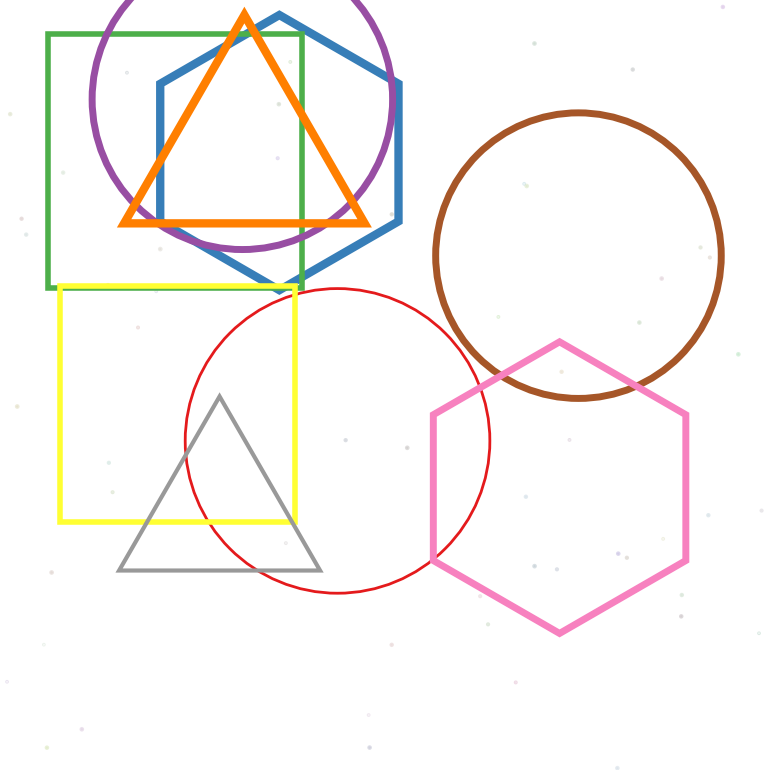[{"shape": "circle", "thickness": 1, "radius": 0.99, "center": [0.438, 0.427]}, {"shape": "hexagon", "thickness": 3, "radius": 0.89, "center": [0.363, 0.802]}, {"shape": "square", "thickness": 2, "radius": 0.82, "center": [0.227, 0.79]}, {"shape": "circle", "thickness": 2.5, "radius": 0.98, "center": [0.315, 0.871]}, {"shape": "triangle", "thickness": 3, "radius": 0.9, "center": [0.317, 0.8]}, {"shape": "square", "thickness": 2, "radius": 0.76, "center": [0.23, 0.475]}, {"shape": "circle", "thickness": 2.5, "radius": 0.93, "center": [0.751, 0.668]}, {"shape": "hexagon", "thickness": 2.5, "radius": 0.95, "center": [0.727, 0.367]}, {"shape": "triangle", "thickness": 1.5, "radius": 0.75, "center": [0.285, 0.334]}]